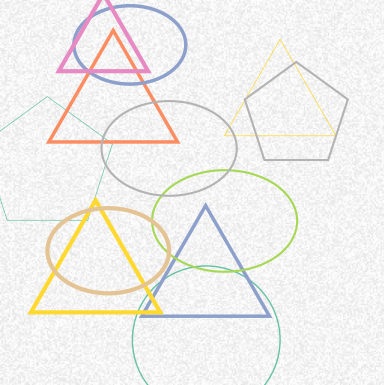[{"shape": "pentagon", "thickness": 0.5, "radius": 0.89, "center": [0.123, 0.572]}, {"shape": "circle", "thickness": 1, "radius": 0.96, "center": [0.536, 0.117]}, {"shape": "triangle", "thickness": 2.5, "radius": 0.97, "center": [0.294, 0.728]}, {"shape": "triangle", "thickness": 2.5, "radius": 0.96, "center": [0.534, 0.274]}, {"shape": "oval", "thickness": 2.5, "radius": 0.73, "center": [0.337, 0.883]}, {"shape": "triangle", "thickness": 3, "radius": 0.67, "center": [0.269, 0.882]}, {"shape": "oval", "thickness": 1.5, "radius": 0.94, "center": [0.583, 0.426]}, {"shape": "triangle", "thickness": 3, "radius": 0.97, "center": [0.248, 0.286]}, {"shape": "triangle", "thickness": 0.5, "radius": 0.84, "center": [0.728, 0.731]}, {"shape": "oval", "thickness": 3, "radius": 0.79, "center": [0.281, 0.349]}, {"shape": "pentagon", "thickness": 1.5, "radius": 0.7, "center": [0.77, 0.698]}, {"shape": "oval", "thickness": 1.5, "radius": 0.88, "center": [0.439, 0.614]}]